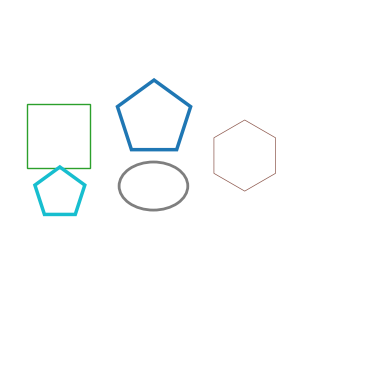[{"shape": "pentagon", "thickness": 2.5, "radius": 0.5, "center": [0.4, 0.692]}, {"shape": "square", "thickness": 1, "radius": 0.41, "center": [0.153, 0.647]}, {"shape": "hexagon", "thickness": 0.5, "radius": 0.46, "center": [0.636, 0.596]}, {"shape": "oval", "thickness": 2, "radius": 0.45, "center": [0.399, 0.517]}, {"shape": "pentagon", "thickness": 2.5, "radius": 0.34, "center": [0.155, 0.498]}]